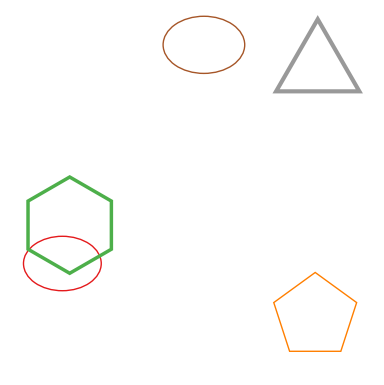[{"shape": "oval", "thickness": 1, "radius": 0.5, "center": [0.162, 0.316]}, {"shape": "hexagon", "thickness": 2.5, "radius": 0.63, "center": [0.181, 0.415]}, {"shape": "pentagon", "thickness": 1, "radius": 0.57, "center": [0.819, 0.179]}, {"shape": "oval", "thickness": 1, "radius": 0.53, "center": [0.53, 0.884]}, {"shape": "triangle", "thickness": 3, "radius": 0.62, "center": [0.825, 0.825]}]